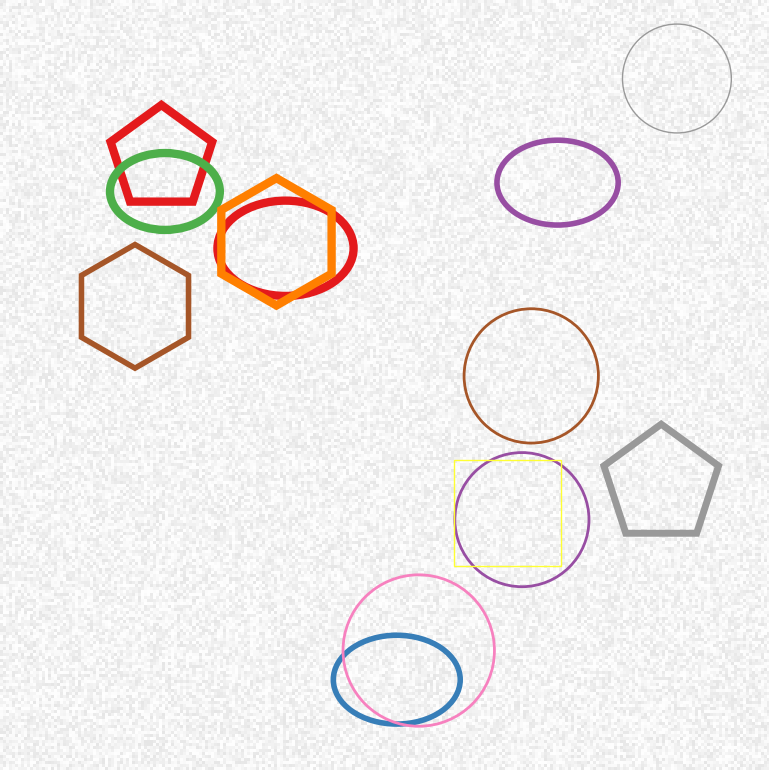[{"shape": "pentagon", "thickness": 3, "radius": 0.35, "center": [0.21, 0.794]}, {"shape": "oval", "thickness": 3, "radius": 0.44, "center": [0.371, 0.678]}, {"shape": "oval", "thickness": 2, "radius": 0.41, "center": [0.515, 0.117]}, {"shape": "oval", "thickness": 3, "radius": 0.36, "center": [0.214, 0.751]}, {"shape": "oval", "thickness": 2, "radius": 0.39, "center": [0.724, 0.763]}, {"shape": "circle", "thickness": 1, "radius": 0.44, "center": [0.678, 0.325]}, {"shape": "hexagon", "thickness": 3, "radius": 0.41, "center": [0.359, 0.686]}, {"shape": "square", "thickness": 0.5, "radius": 0.35, "center": [0.659, 0.334]}, {"shape": "circle", "thickness": 1, "radius": 0.44, "center": [0.69, 0.512]}, {"shape": "hexagon", "thickness": 2, "radius": 0.4, "center": [0.175, 0.602]}, {"shape": "circle", "thickness": 1, "radius": 0.49, "center": [0.544, 0.155]}, {"shape": "circle", "thickness": 0.5, "radius": 0.35, "center": [0.879, 0.898]}, {"shape": "pentagon", "thickness": 2.5, "radius": 0.39, "center": [0.859, 0.371]}]